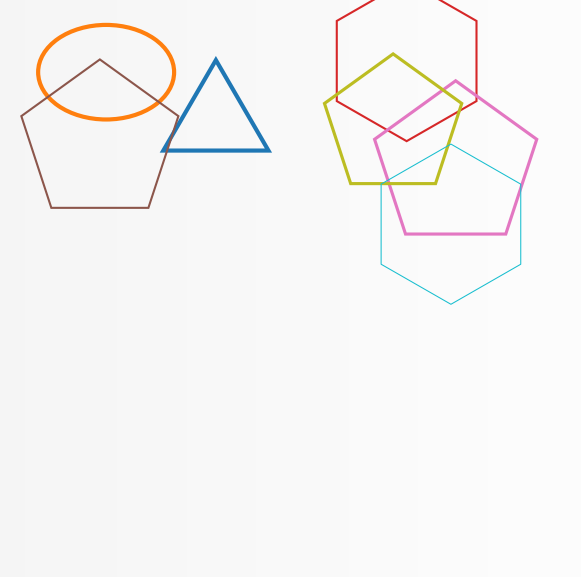[{"shape": "triangle", "thickness": 2, "radius": 0.52, "center": [0.371, 0.791]}, {"shape": "oval", "thickness": 2, "radius": 0.58, "center": [0.183, 0.874]}, {"shape": "hexagon", "thickness": 1, "radius": 0.69, "center": [0.7, 0.893]}, {"shape": "pentagon", "thickness": 1, "radius": 0.71, "center": [0.172, 0.754]}, {"shape": "pentagon", "thickness": 1.5, "radius": 0.73, "center": [0.784, 0.713]}, {"shape": "pentagon", "thickness": 1.5, "radius": 0.62, "center": [0.676, 0.782]}, {"shape": "hexagon", "thickness": 0.5, "radius": 0.69, "center": [0.776, 0.611]}]